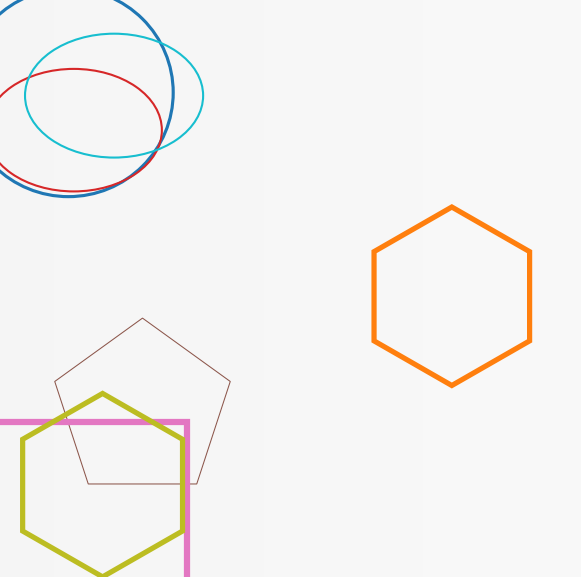[{"shape": "circle", "thickness": 1.5, "radius": 0.9, "center": [0.118, 0.839]}, {"shape": "hexagon", "thickness": 2.5, "radius": 0.77, "center": [0.777, 0.486]}, {"shape": "oval", "thickness": 1, "radius": 0.76, "center": [0.127, 0.774]}, {"shape": "pentagon", "thickness": 0.5, "radius": 0.79, "center": [0.245, 0.29]}, {"shape": "square", "thickness": 3, "radius": 0.83, "center": [0.155, 0.101]}, {"shape": "hexagon", "thickness": 2.5, "radius": 0.79, "center": [0.176, 0.159]}, {"shape": "oval", "thickness": 1, "radius": 0.77, "center": [0.196, 0.834]}]